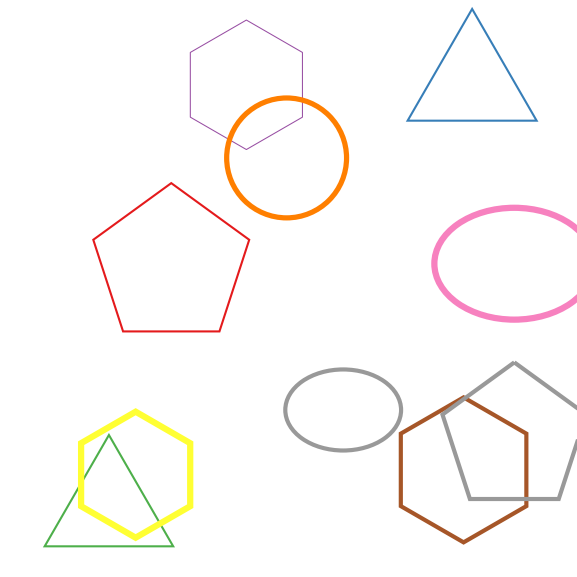[{"shape": "pentagon", "thickness": 1, "radius": 0.71, "center": [0.297, 0.54]}, {"shape": "triangle", "thickness": 1, "radius": 0.64, "center": [0.818, 0.855]}, {"shape": "triangle", "thickness": 1, "radius": 0.64, "center": [0.189, 0.117]}, {"shape": "hexagon", "thickness": 0.5, "radius": 0.56, "center": [0.427, 0.852]}, {"shape": "circle", "thickness": 2.5, "radius": 0.52, "center": [0.496, 0.726]}, {"shape": "hexagon", "thickness": 3, "radius": 0.55, "center": [0.235, 0.177]}, {"shape": "hexagon", "thickness": 2, "radius": 0.63, "center": [0.803, 0.186]}, {"shape": "oval", "thickness": 3, "radius": 0.69, "center": [0.89, 0.542]}, {"shape": "pentagon", "thickness": 2, "radius": 0.65, "center": [0.891, 0.241]}, {"shape": "oval", "thickness": 2, "radius": 0.5, "center": [0.594, 0.289]}]